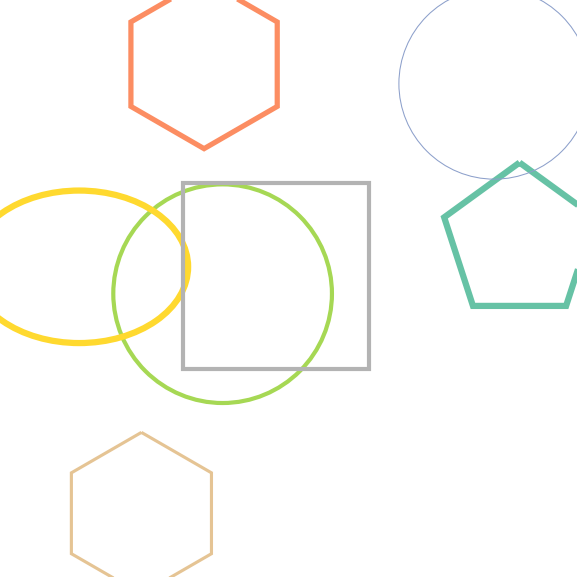[{"shape": "pentagon", "thickness": 3, "radius": 0.69, "center": [0.9, 0.58]}, {"shape": "hexagon", "thickness": 2.5, "radius": 0.73, "center": [0.353, 0.888]}, {"shape": "circle", "thickness": 0.5, "radius": 0.83, "center": [0.856, 0.854]}, {"shape": "circle", "thickness": 2, "radius": 0.95, "center": [0.385, 0.491]}, {"shape": "oval", "thickness": 3, "radius": 0.94, "center": [0.137, 0.537]}, {"shape": "hexagon", "thickness": 1.5, "radius": 0.7, "center": [0.245, 0.11]}, {"shape": "square", "thickness": 2, "radius": 0.8, "center": [0.478, 0.521]}]